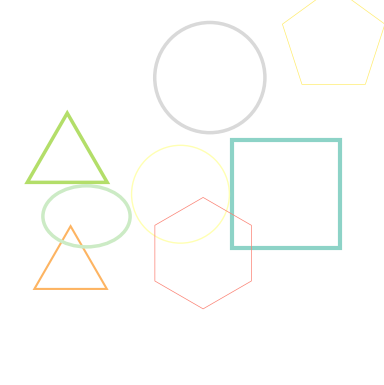[{"shape": "square", "thickness": 3, "radius": 0.7, "center": [0.743, 0.496]}, {"shape": "circle", "thickness": 1, "radius": 0.64, "center": [0.469, 0.496]}, {"shape": "hexagon", "thickness": 0.5, "radius": 0.72, "center": [0.528, 0.342]}, {"shape": "triangle", "thickness": 1.5, "radius": 0.54, "center": [0.183, 0.304]}, {"shape": "triangle", "thickness": 2.5, "radius": 0.6, "center": [0.175, 0.586]}, {"shape": "circle", "thickness": 2.5, "radius": 0.72, "center": [0.545, 0.798]}, {"shape": "oval", "thickness": 2.5, "radius": 0.57, "center": [0.225, 0.438]}, {"shape": "pentagon", "thickness": 0.5, "radius": 0.7, "center": [0.867, 0.894]}]